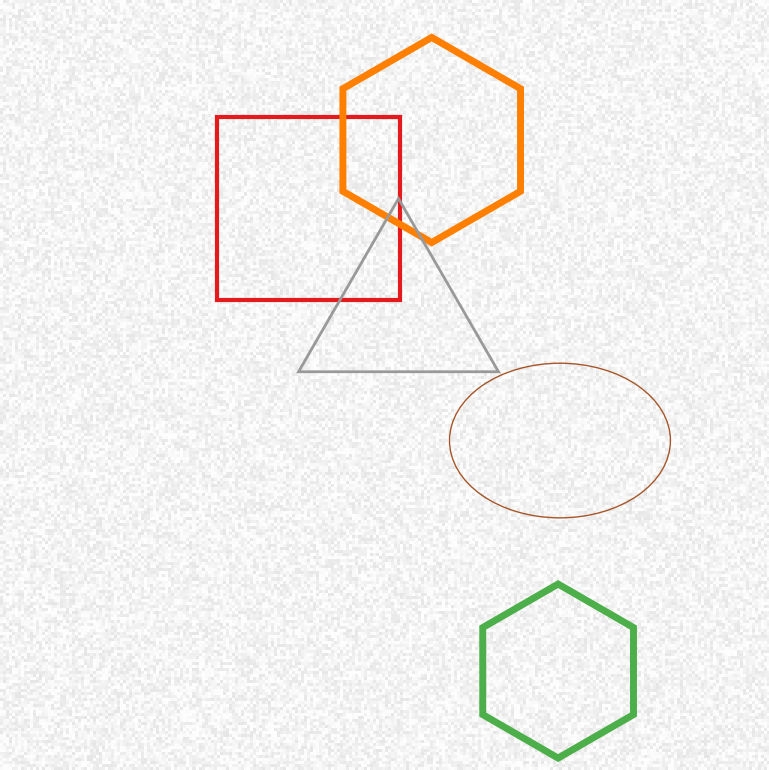[{"shape": "square", "thickness": 1.5, "radius": 0.59, "center": [0.4, 0.73]}, {"shape": "hexagon", "thickness": 2.5, "radius": 0.57, "center": [0.725, 0.128]}, {"shape": "hexagon", "thickness": 2.5, "radius": 0.67, "center": [0.561, 0.818]}, {"shape": "oval", "thickness": 0.5, "radius": 0.72, "center": [0.727, 0.428]}, {"shape": "triangle", "thickness": 1, "radius": 0.75, "center": [0.518, 0.592]}]